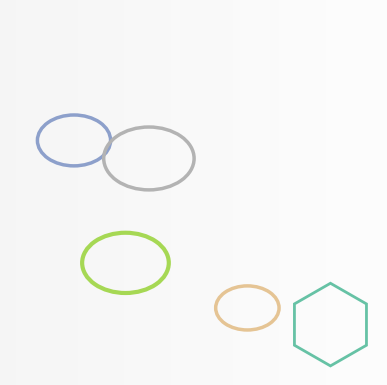[{"shape": "hexagon", "thickness": 2, "radius": 0.54, "center": [0.853, 0.157]}, {"shape": "oval", "thickness": 2.5, "radius": 0.47, "center": [0.191, 0.635]}, {"shape": "oval", "thickness": 3, "radius": 0.56, "center": [0.324, 0.317]}, {"shape": "oval", "thickness": 2.5, "radius": 0.41, "center": [0.638, 0.2]}, {"shape": "oval", "thickness": 2.5, "radius": 0.58, "center": [0.384, 0.588]}]